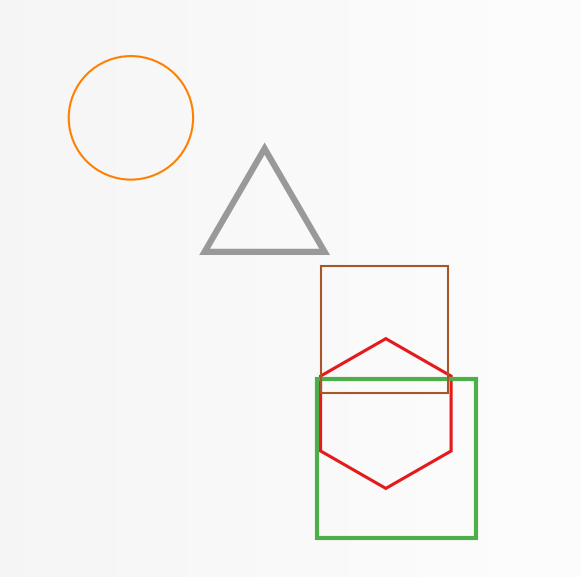[{"shape": "hexagon", "thickness": 1.5, "radius": 0.65, "center": [0.664, 0.283]}, {"shape": "square", "thickness": 2, "radius": 0.69, "center": [0.682, 0.206]}, {"shape": "circle", "thickness": 1, "radius": 0.53, "center": [0.225, 0.795]}, {"shape": "square", "thickness": 1, "radius": 0.55, "center": [0.662, 0.428]}, {"shape": "triangle", "thickness": 3, "radius": 0.6, "center": [0.455, 0.623]}]